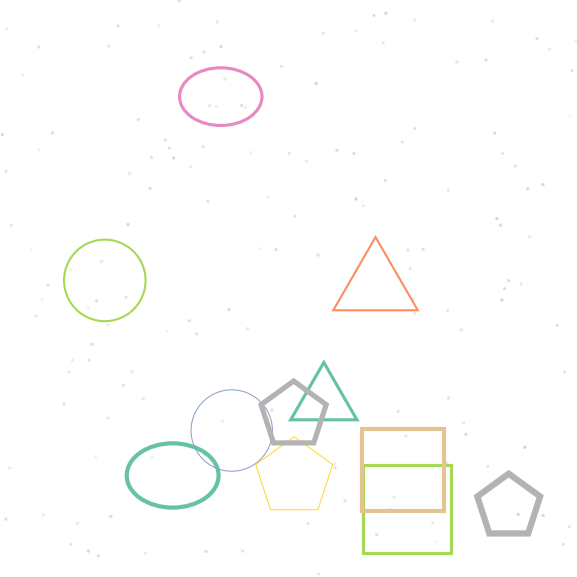[{"shape": "triangle", "thickness": 1.5, "radius": 0.33, "center": [0.561, 0.305]}, {"shape": "oval", "thickness": 2, "radius": 0.4, "center": [0.299, 0.176]}, {"shape": "triangle", "thickness": 1, "radius": 0.42, "center": [0.65, 0.504]}, {"shape": "circle", "thickness": 0.5, "radius": 0.35, "center": [0.401, 0.254]}, {"shape": "oval", "thickness": 1.5, "radius": 0.36, "center": [0.382, 0.832]}, {"shape": "square", "thickness": 1.5, "radius": 0.38, "center": [0.705, 0.118]}, {"shape": "circle", "thickness": 1, "radius": 0.35, "center": [0.181, 0.514]}, {"shape": "pentagon", "thickness": 0.5, "radius": 0.35, "center": [0.509, 0.173]}, {"shape": "square", "thickness": 2, "radius": 0.35, "center": [0.698, 0.186]}, {"shape": "pentagon", "thickness": 2.5, "radius": 0.3, "center": [0.508, 0.28]}, {"shape": "pentagon", "thickness": 3, "radius": 0.29, "center": [0.881, 0.122]}]